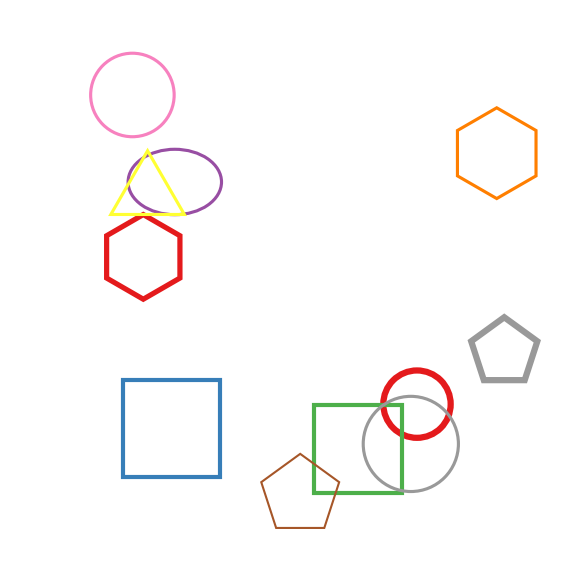[{"shape": "circle", "thickness": 3, "radius": 0.29, "center": [0.722, 0.299]}, {"shape": "hexagon", "thickness": 2.5, "radius": 0.37, "center": [0.248, 0.554]}, {"shape": "square", "thickness": 2, "radius": 0.42, "center": [0.297, 0.258]}, {"shape": "square", "thickness": 2, "radius": 0.38, "center": [0.62, 0.222]}, {"shape": "oval", "thickness": 1.5, "radius": 0.4, "center": [0.303, 0.684]}, {"shape": "hexagon", "thickness": 1.5, "radius": 0.39, "center": [0.86, 0.734]}, {"shape": "triangle", "thickness": 1.5, "radius": 0.37, "center": [0.256, 0.665]}, {"shape": "pentagon", "thickness": 1, "radius": 0.35, "center": [0.52, 0.142]}, {"shape": "circle", "thickness": 1.5, "radius": 0.36, "center": [0.229, 0.835]}, {"shape": "pentagon", "thickness": 3, "radius": 0.3, "center": [0.873, 0.39]}, {"shape": "circle", "thickness": 1.5, "radius": 0.41, "center": [0.711, 0.23]}]